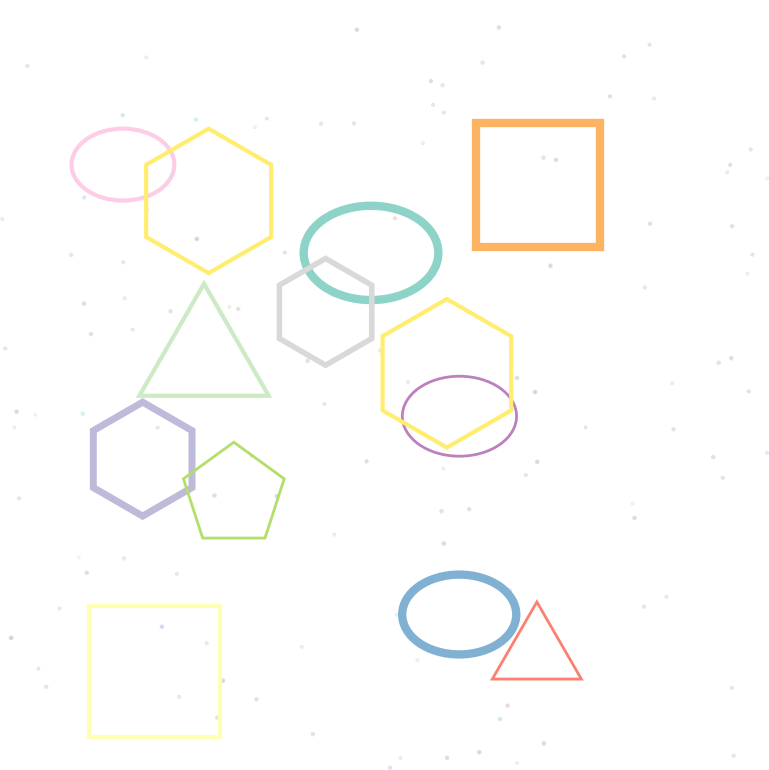[{"shape": "oval", "thickness": 3, "radius": 0.44, "center": [0.482, 0.672]}, {"shape": "square", "thickness": 1.5, "radius": 0.43, "center": [0.2, 0.129]}, {"shape": "hexagon", "thickness": 2.5, "radius": 0.37, "center": [0.185, 0.404]}, {"shape": "triangle", "thickness": 1, "radius": 0.33, "center": [0.697, 0.151]}, {"shape": "oval", "thickness": 3, "radius": 0.37, "center": [0.596, 0.202]}, {"shape": "square", "thickness": 3, "radius": 0.4, "center": [0.699, 0.759]}, {"shape": "pentagon", "thickness": 1, "radius": 0.34, "center": [0.304, 0.357]}, {"shape": "oval", "thickness": 1.5, "radius": 0.33, "center": [0.16, 0.786]}, {"shape": "hexagon", "thickness": 2, "radius": 0.35, "center": [0.423, 0.595]}, {"shape": "oval", "thickness": 1, "radius": 0.37, "center": [0.597, 0.459]}, {"shape": "triangle", "thickness": 1.5, "radius": 0.49, "center": [0.265, 0.535]}, {"shape": "hexagon", "thickness": 1.5, "radius": 0.47, "center": [0.271, 0.739]}, {"shape": "hexagon", "thickness": 1.5, "radius": 0.48, "center": [0.58, 0.515]}]